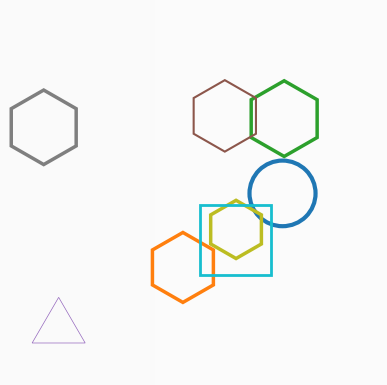[{"shape": "circle", "thickness": 3, "radius": 0.43, "center": [0.729, 0.498]}, {"shape": "hexagon", "thickness": 2.5, "radius": 0.45, "center": [0.472, 0.305]}, {"shape": "hexagon", "thickness": 2.5, "radius": 0.49, "center": [0.733, 0.692]}, {"shape": "triangle", "thickness": 0.5, "radius": 0.4, "center": [0.151, 0.149]}, {"shape": "hexagon", "thickness": 1.5, "radius": 0.46, "center": [0.58, 0.699]}, {"shape": "hexagon", "thickness": 2.5, "radius": 0.48, "center": [0.113, 0.669]}, {"shape": "hexagon", "thickness": 2.5, "radius": 0.38, "center": [0.609, 0.404]}, {"shape": "square", "thickness": 2, "radius": 0.46, "center": [0.608, 0.376]}]